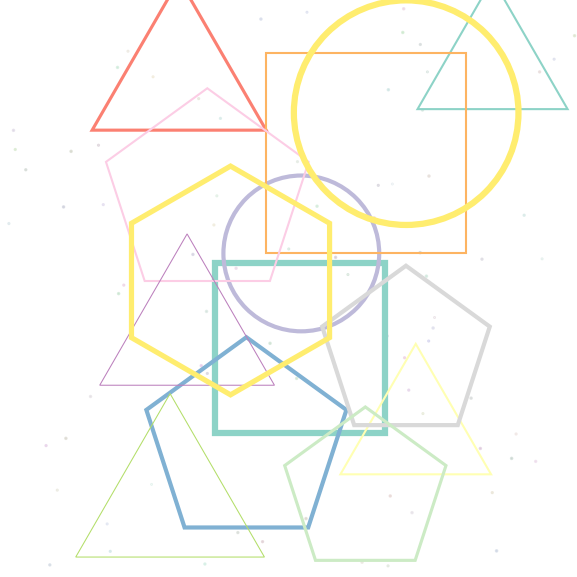[{"shape": "square", "thickness": 3, "radius": 0.74, "center": [0.52, 0.396]}, {"shape": "triangle", "thickness": 1, "radius": 0.75, "center": [0.853, 0.885]}, {"shape": "triangle", "thickness": 1, "radius": 0.75, "center": [0.72, 0.253]}, {"shape": "circle", "thickness": 2, "radius": 0.67, "center": [0.522, 0.56]}, {"shape": "triangle", "thickness": 1.5, "radius": 0.87, "center": [0.31, 0.861]}, {"shape": "pentagon", "thickness": 2, "radius": 0.91, "center": [0.427, 0.233]}, {"shape": "square", "thickness": 1, "radius": 0.87, "center": [0.634, 0.734]}, {"shape": "triangle", "thickness": 0.5, "radius": 0.94, "center": [0.295, 0.129]}, {"shape": "pentagon", "thickness": 1, "radius": 0.92, "center": [0.359, 0.662]}, {"shape": "pentagon", "thickness": 2, "radius": 0.76, "center": [0.703, 0.386]}, {"shape": "triangle", "thickness": 0.5, "radius": 0.87, "center": [0.324, 0.419]}, {"shape": "pentagon", "thickness": 1.5, "radius": 0.73, "center": [0.633, 0.148]}, {"shape": "circle", "thickness": 3, "radius": 0.97, "center": [0.703, 0.804]}, {"shape": "hexagon", "thickness": 2.5, "radius": 0.99, "center": [0.399, 0.513]}]